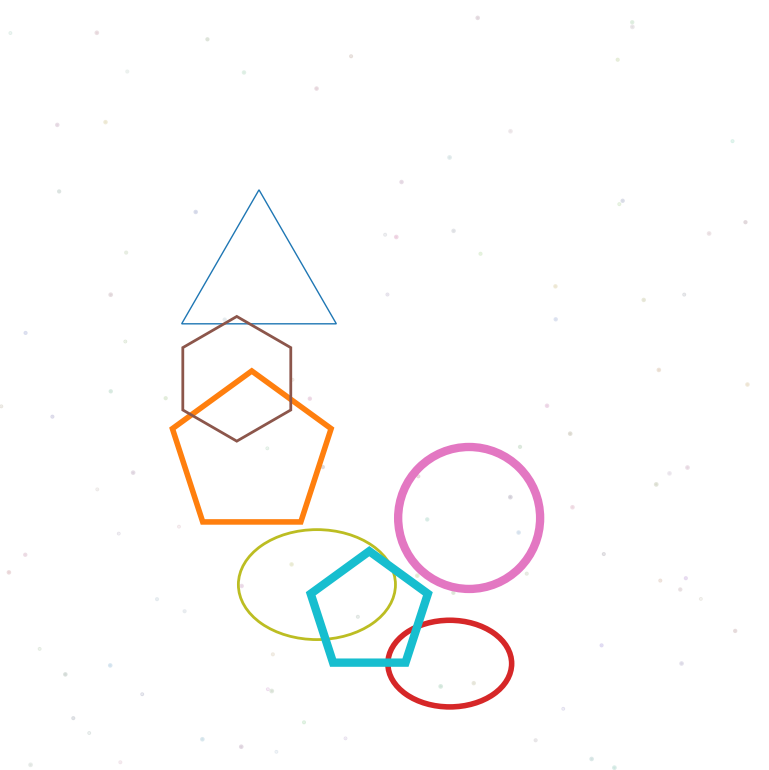[{"shape": "triangle", "thickness": 0.5, "radius": 0.58, "center": [0.336, 0.637]}, {"shape": "pentagon", "thickness": 2, "radius": 0.54, "center": [0.327, 0.41]}, {"shape": "oval", "thickness": 2, "radius": 0.4, "center": [0.584, 0.138]}, {"shape": "hexagon", "thickness": 1, "radius": 0.4, "center": [0.308, 0.508]}, {"shape": "circle", "thickness": 3, "radius": 0.46, "center": [0.609, 0.327]}, {"shape": "oval", "thickness": 1, "radius": 0.51, "center": [0.412, 0.241]}, {"shape": "pentagon", "thickness": 3, "radius": 0.4, "center": [0.48, 0.204]}]